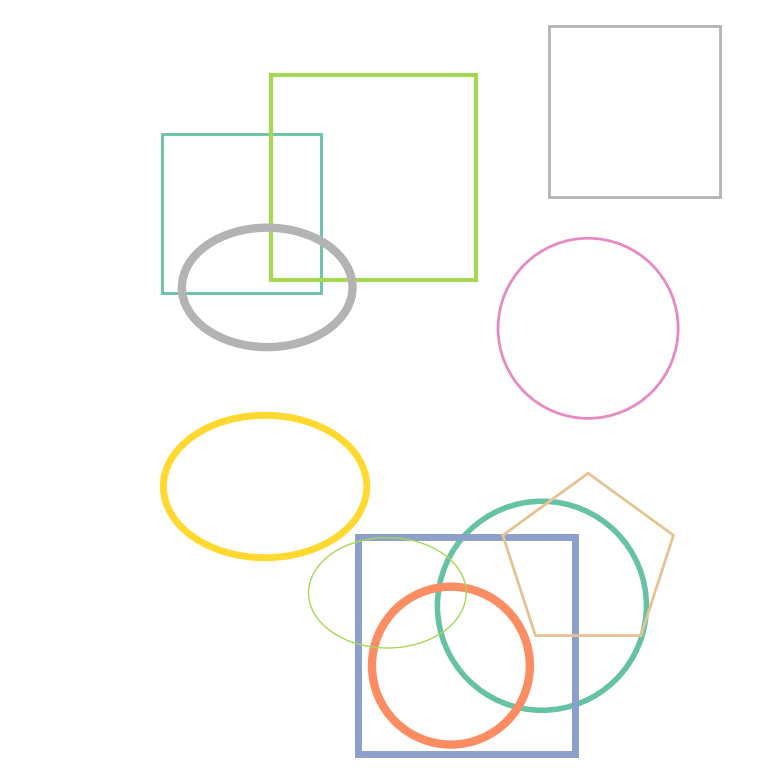[{"shape": "circle", "thickness": 2, "radius": 0.68, "center": [0.704, 0.213]}, {"shape": "square", "thickness": 1, "radius": 0.52, "center": [0.313, 0.722]}, {"shape": "circle", "thickness": 3, "radius": 0.51, "center": [0.586, 0.136]}, {"shape": "square", "thickness": 2.5, "radius": 0.71, "center": [0.605, 0.162]}, {"shape": "circle", "thickness": 1, "radius": 0.58, "center": [0.764, 0.574]}, {"shape": "oval", "thickness": 0.5, "radius": 0.51, "center": [0.503, 0.23]}, {"shape": "square", "thickness": 1.5, "radius": 0.67, "center": [0.485, 0.77]}, {"shape": "oval", "thickness": 2.5, "radius": 0.66, "center": [0.344, 0.368]}, {"shape": "pentagon", "thickness": 1, "radius": 0.58, "center": [0.764, 0.269]}, {"shape": "square", "thickness": 1, "radius": 0.55, "center": [0.824, 0.855]}, {"shape": "oval", "thickness": 3, "radius": 0.55, "center": [0.347, 0.627]}]